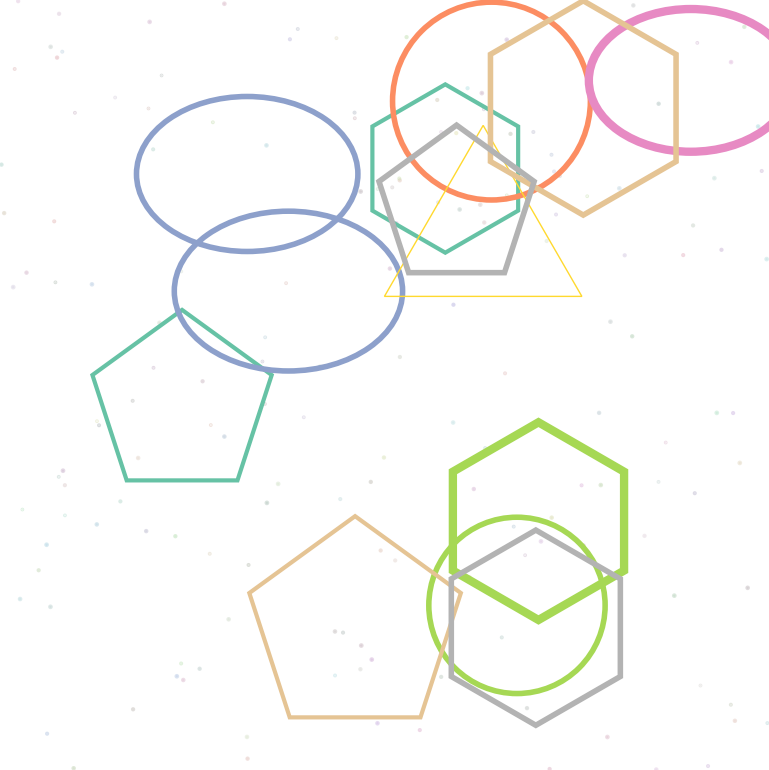[{"shape": "pentagon", "thickness": 1.5, "radius": 0.61, "center": [0.236, 0.475]}, {"shape": "hexagon", "thickness": 1.5, "radius": 0.55, "center": [0.578, 0.781]}, {"shape": "circle", "thickness": 2, "radius": 0.64, "center": [0.638, 0.869]}, {"shape": "oval", "thickness": 2, "radius": 0.72, "center": [0.321, 0.774]}, {"shape": "oval", "thickness": 2, "radius": 0.74, "center": [0.375, 0.622]}, {"shape": "oval", "thickness": 3, "radius": 0.66, "center": [0.897, 0.896]}, {"shape": "hexagon", "thickness": 3, "radius": 0.64, "center": [0.699, 0.323]}, {"shape": "circle", "thickness": 2, "radius": 0.57, "center": [0.671, 0.214]}, {"shape": "triangle", "thickness": 0.5, "radius": 0.74, "center": [0.627, 0.689]}, {"shape": "pentagon", "thickness": 1.5, "radius": 0.72, "center": [0.461, 0.185]}, {"shape": "hexagon", "thickness": 2, "radius": 0.7, "center": [0.757, 0.86]}, {"shape": "hexagon", "thickness": 2, "radius": 0.63, "center": [0.696, 0.185]}, {"shape": "pentagon", "thickness": 2, "radius": 0.53, "center": [0.593, 0.732]}]